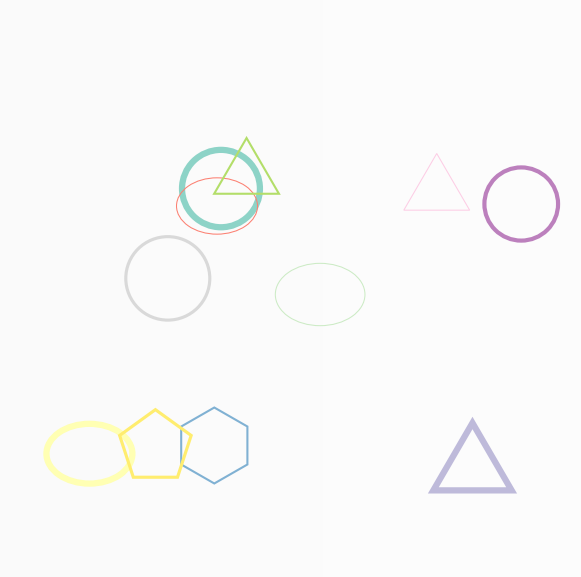[{"shape": "circle", "thickness": 3, "radius": 0.34, "center": [0.38, 0.673]}, {"shape": "oval", "thickness": 3, "radius": 0.37, "center": [0.154, 0.214]}, {"shape": "triangle", "thickness": 3, "radius": 0.39, "center": [0.813, 0.189]}, {"shape": "oval", "thickness": 0.5, "radius": 0.35, "center": [0.373, 0.642]}, {"shape": "hexagon", "thickness": 1, "radius": 0.33, "center": [0.369, 0.228]}, {"shape": "triangle", "thickness": 1, "radius": 0.32, "center": [0.424, 0.696]}, {"shape": "triangle", "thickness": 0.5, "radius": 0.33, "center": [0.751, 0.668]}, {"shape": "circle", "thickness": 1.5, "radius": 0.36, "center": [0.289, 0.517]}, {"shape": "circle", "thickness": 2, "radius": 0.32, "center": [0.897, 0.646]}, {"shape": "oval", "thickness": 0.5, "radius": 0.39, "center": [0.551, 0.489]}, {"shape": "pentagon", "thickness": 1.5, "radius": 0.32, "center": [0.267, 0.225]}]